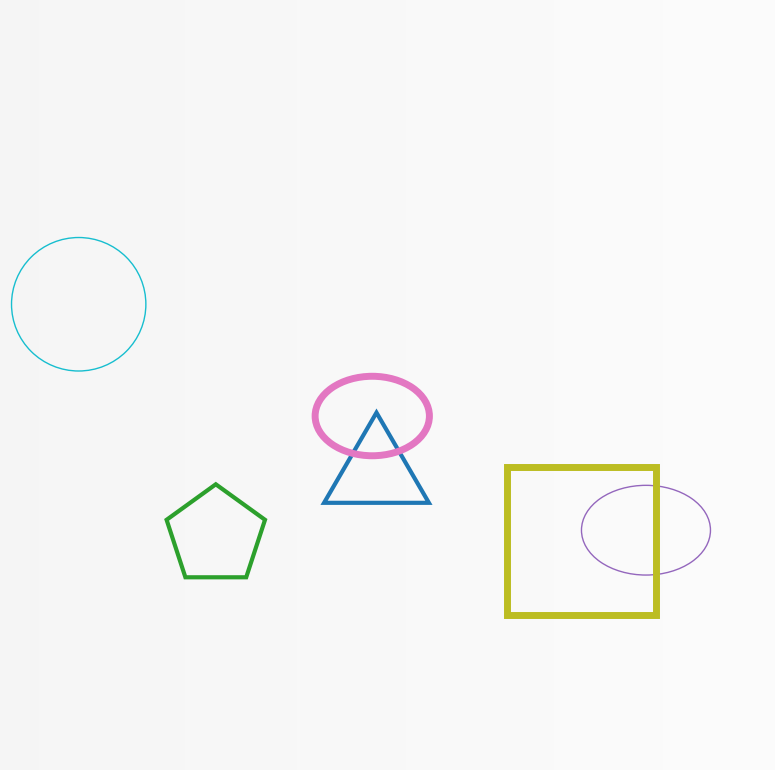[{"shape": "triangle", "thickness": 1.5, "radius": 0.39, "center": [0.486, 0.386]}, {"shape": "pentagon", "thickness": 1.5, "radius": 0.33, "center": [0.278, 0.304]}, {"shape": "oval", "thickness": 0.5, "radius": 0.42, "center": [0.834, 0.311]}, {"shape": "oval", "thickness": 2.5, "radius": 0.37, "center": [0.48, 0.46]}, {"shape": "square", "thickness": 2.5, "radius": 0.48, "center": [0.75, 0.297]}, {"shape": "circle", "thickness": 0.5, "radius": 0.43, "center": [0.102, 0.605]}]